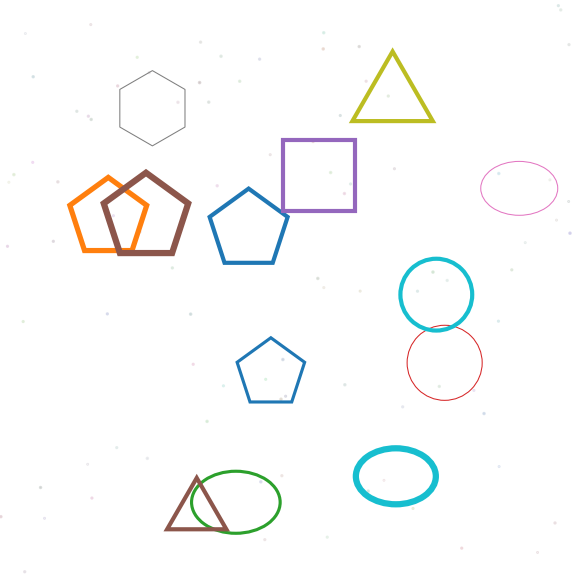[{"shape": "pentagon", "thickness": 2, "radius": 0.36, "center": [0.431, 0.602]}, {"shape": "pentagon", "thickness": 1.5, "radius": 0.31, "center": [0.469, 0.353]}, {"shape": "pentagon", "thickness": 2.5, "radius": 0.35, "center": [0.187, 0.622]}, {"shape": "oval", "thickness": 1.5, "radius": 0.38, "center": [0.408, 0.129]}, {"shape": "circle", "thickness": 0.5, "radius": 0.32, "center": [0.77, 0.371]}, {"shape": "square", "thickness": 2, "radius": 0.31, "center": [0.552, 0.695]}, {"shape": "triangle", "thickness": 2, "radius": 0.3, "center": [0.341, 0.112]}, {"shape": "pentagon", "thickness": 3, "radius": 0.38, "center": [0.253, 0.623]}, {"shape": "oval", "thickness": 0.5, "radius": 0.33, "center": [0.899, 0.673]}, {"shape": "hexagon", "thickness": 0.5, "radius": 0.33, "center": [0.264, 0.812]}, {"shape": "triangle", "thickness": 2, "radius": 0.4, "center": [0.68, 0.83]}, {"shape": "circle", "thickness": 2, "radius": 0.31, "center": [0.756, 0.489]}, {"shape": "oval", "thickness": 3, "radius": 0.35, "center": [0.685, 0.174]}]